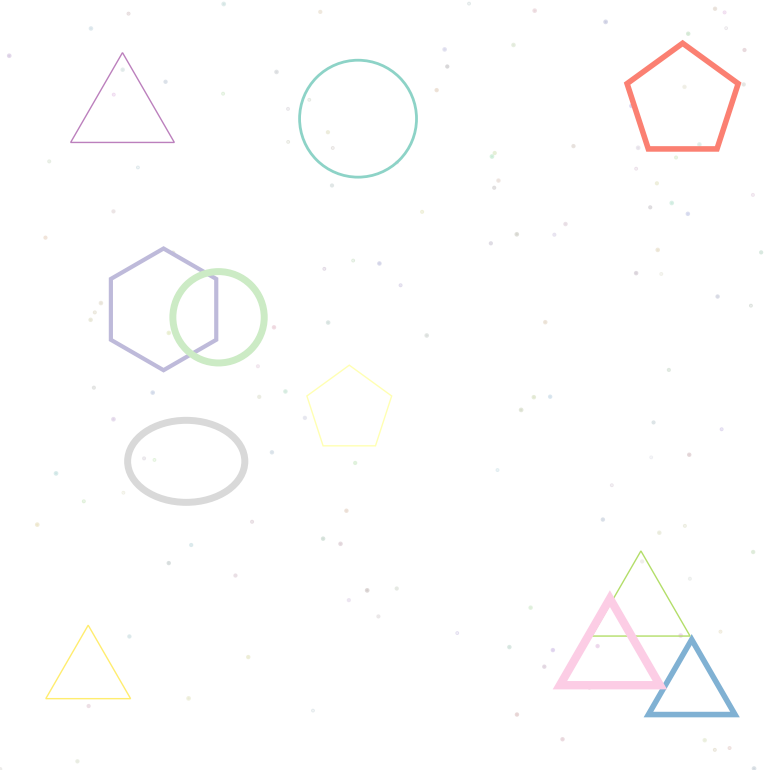[{"shape": "circle", "thickness": 1, "radius": 0.38, "center": [0.465, 0.846]}, {"shape": "pentagon", "thickness": 0.5, "radius": 0.29, "center": [0.454, 0.468]}, {"shape": "hexagon", "thickness": 1.5, "radius": 0.4, "center": [0.212, 0.598]}, {"shape": "pentagon", "thickness": 2, "radius": 0.38, "center": [0.887, 0.868]}, {"shape": "triangle", "thickness": 2, "radius": 0.32, "center": [0.898, 0.104]}, {"shape": "triangle", "thickness": 0.5, "radius": 0.37, "center": [0.832, 0.211]}, {"shape": "triangle", "thickness": 3, "radius": 0.37, "center": [0.792, 0.148]}, {"shape": "oval", "thickness": 2.5, "radius": 0.38, "center": [0.242, 0.401]}, {"shape": "triangle", "thickness": 0.5, "radius": 0.39, "center": [0.159, 0.854]}, {"shape": "circle", "thickness": 2.5, "radius": 0.3, "center": [0.284, 0.588]}, {"shape": "triangle", "thickness": 0.5, "radius": 0.32, "center": [0.115, 0.124]}]